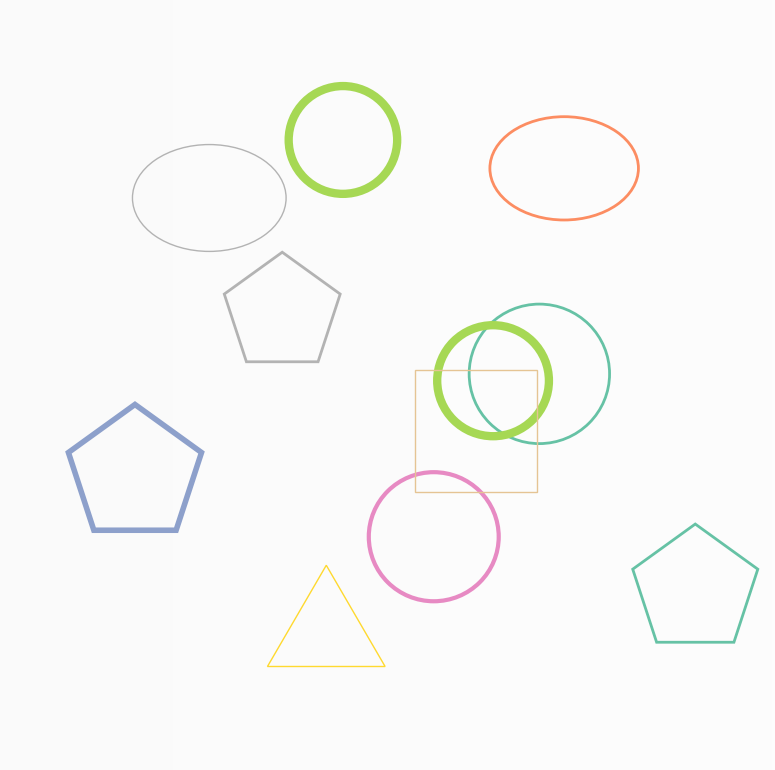[{"shape": "pentagon", "thickness": 1, "radius": 0.42, "center": [0.897, 0.235]}, {"shape": "circle", "thickness": 1, "radius": 0.45, "center": [0.696, 0.514]}, {"shape": "oval", "thickness": 1, "radius": 0.48, "center": [0.728, 0.781]}, {"shape": "pentagon", "thickness": 2, "radius": 0.45, "center": [0.174, 0.384]}, {"shape": "circle", "thickness": 1.5, "radius": 0.42, "center": [0.56, 0.303]}, {"shape": "circle", "thickness": 3, "radius": 0.35, "center": [0.442, 0.818]}, {"shape": "circle", "thickness": 3, "radius": 0.36, "center": [0.636, 0.506]}, {"shape": "triangle", "thickness": 0.5, "radius": 0.44, "center": [0.421, 0.178]}, {"shape": "square", "thickness": 0.5, "radius": 0.4, "center": [0.614, 0.44]}, {"shape": "pentagon", "thickness": 1, "radius": 0.39, "center": [0.364, 0.594]}, {"shape": "oval", "thickness": 0.5, "radius": 0.5, "center": [0.27, 0.743]}]